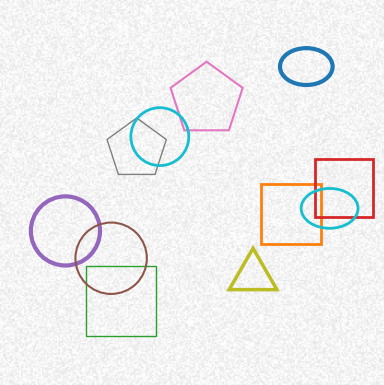[{"shape": "oval", "thickness": 3, "radius": 0.34, "center": [0.796, 0.827]}, {"shape": "square", "thickness": 2, "radius": 0.39, "center": [0.757, 0.443]}, {"shape": "square", "thickness": 1, "radius": 0.45, "center": [0.315, 0.219]}, {"shape": "square", "thickness": 2, "radius": 0.37, "center": [0.894, 0.512]}, {"shape": "circle", "thickness": 3, "radius": 0.45, "center": [0.17, 0.4]}, {"shape": "circle", "thickness": 1.5, "radius": 0.46, "center": [0.289, 0.329]}, {"shape": "pentagon", "thickness": 1.5, "radius": 0.49, "center": [0.537, 0.741]}, {"shape": "pentagon", "thickness": 1, "radius": 0.41, "center": [0.355, 0.613]}, {"shape": "triangle", "thickness": 2.5, "radius": 0.36, "center": [0.657, 0.284]}, {"shape": "circle", "thickness": 2, "radius": 0.38, "center": [0.415, 0.645]}, {"shape": "oval", "thickness": 2, "radius": 0.37, "center": [0.856, 0.459]}]